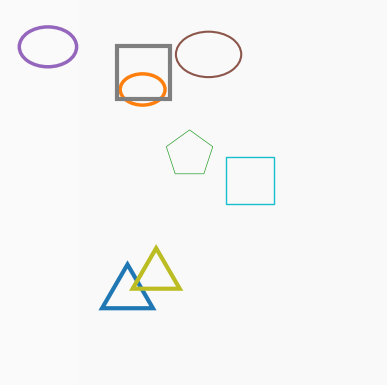[{"shape": "triangle", "thickness": 3, "radius": 0.38, "center": [0.329, 0.237]}, {"shape": "oval", "thickness": 2.5, "radius": 0.29, "center": [0.368, 0.768]}, {"shape": "pentagon", "thickness": 0.5, "radius": 0.32, "center": [0.489, 0.6]}, {"shape": "oval", "thickness": 2.5, "radius": 0.37, "center": [0.124, 0.878]}, {"shape": "oval", "thickness": 1.5, "radius": 0.42, "center": [0.538, 0.859]}, {"shape": "square", "thickness": 3, "radius": 0.34, "center": [0.37, 0.812]}, {"shape": "triangle", "thickness": 3, "radius": 0.35, "center": [0.403, 0.285]}, {"shape": "square", "thickness": 1, "radius": 0.31, "center": [0.646, 0.531]}]